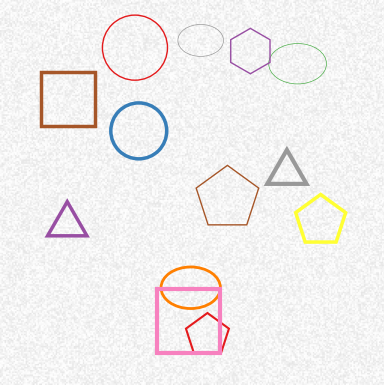[{"shape": "pentagon", "thickness": 1.5, "radius": 0.29, "center": [0.539, 0.128]}, {"shape": "circle", "thickness": 1, "radius": 0.42, "center": [0.351, 0.876]}, {"shape": "circle", "thickness": 2.5, "radius": 0.36, "center": [0.36, 0.66]}, {"shape": "oval", "thickness": 0.5, "radius": 0.37, "center": [0.773, 0.834]}, {"shape": "hexagon", "thickness": 1, "radius": 0.29, "center": [0.65, 0.867]}, {"shape": "triangle", "thickness": 2.5, "radius": 0.3, "center": [0.175, 0.417]}, {"shape": "oval", "thickness": 2, "radius": 0.39, "center": [0.495, 0.253]}, {"shape": "pentagon", "thickness": 2.5, "radius": 0.34, "center": [0.833, 0.427]}, {"shape": "pentagon", "thickness": 1, "radius": 0.43, "center": [0.591, 0.485]}, {"shape": "square", "thickness": 2.5, "radius": 0.35, "center": [0.177, 0.743]}, {"shape": "square", "thickness": 3, "radius": 0.41, "center": [0.49, 0.166]}, {"shape": "triangle", "thickness": 3, "radius": 0.29, "center": [0.745, 0.552]}, {"shape": "oval", "thickness": 0.5, "radius": 0.3, "center": [0.521, 0.895]}]